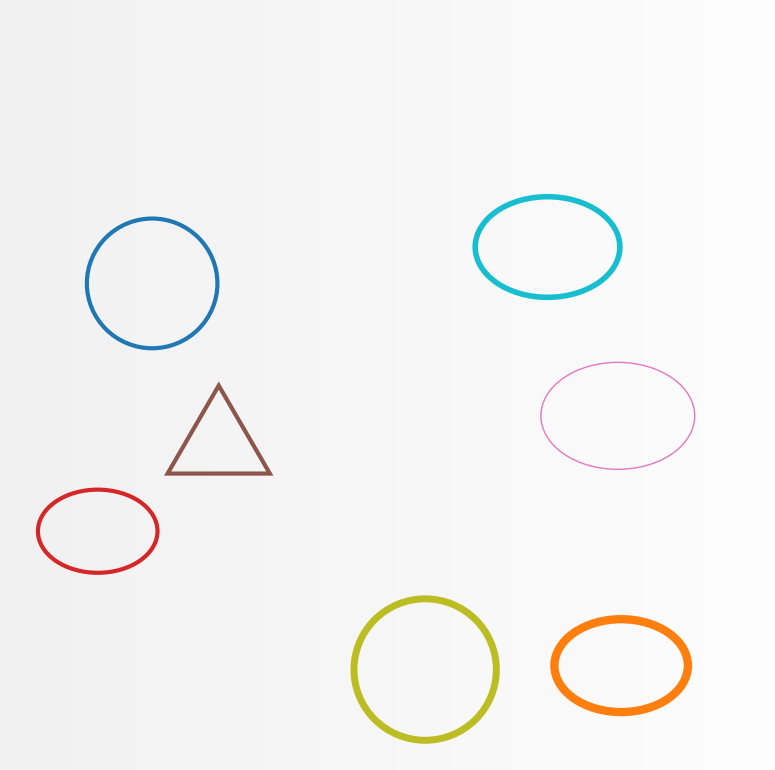[{"shape": "circle", "thickness": 1.5, "radius": 0.42, "center": [0.196, 0.632]}, {"shape": "oval", "thickness": 3, "radius": 0.43, "center": [0.802, 0.136]}, {"shape": "oval", "thickness": 1.5, "radius": 0.39, "center": [0.126, 0.31]}, {"shape": "triangle", "thickness": 1.5, "radius": 0.38, "center": [0.282, 0.423]}, {"shape": "oval", "thickness": 0.5, "radius": 0.5, "center": [0.797, 0.46]}, {"shape": "circle", "thickness": 2.5, "radius": 0.46, "center": [0.549, 0.13]}, {"shape": "oval", "thickness": 2, "radius": 0.47, "center": [0.707, 0.679]}]